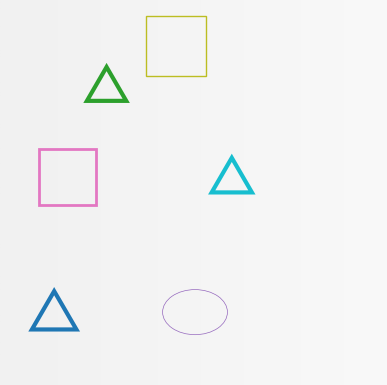[{"shape": "triangle", "thickness": 3, "radius": 0.33, "center": [0.14, 0.177]}, {"shape": "triangle", "thickness": 3, "radius": 0.29, "center": [0.275, 0.767]}, {"shape": "oval", "thickness": 0.5, "radius": 0.42, "center": [0.503, 0.189]}, {"shape": "square", "thickness": 2, "radius": 0.37, "center": [0.175, 0.54]}, {"shape": "square", "thickness": 1, "radius": 0.39, "center": [0.455, 0.88]}, {"shape": "triangle", "thickness": 3, "radius": 0.3, "center": [0.598, 0.53]}]